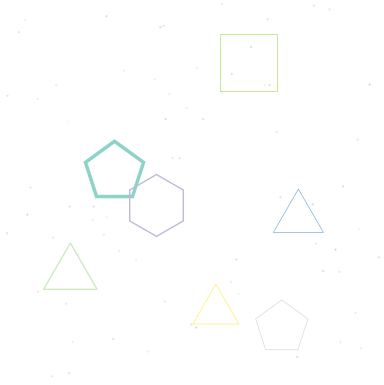[{"shape": "pentagon", "thickness": 2.5, "radius": 0.4, "center": [0.297, 0.554]}, {"shape": "hexagon", "thickness": 1, "radius": 0.4, "center": [0.406, 0.466]}, {"shape": "triangle", "thickness": 0.5, "radius": 0.38, "center": [0.775, 0.434]}, {"shape": "square", "thickness": 0.5, "radius": 0.37, "center": [0.646, 0.837]}, {"shape": "pentagon", "thickness": 0.5, "radius": 0.36, "center": [0.732, 0.149]}, {"shape": "triangle", "thickness": 1, "radius": 0.4, "center": [0.183, 0.289]}, {"shape": "triangle", "thickness": 0.5, "radius": 0.35, "center": [0.561, 0.193]}]